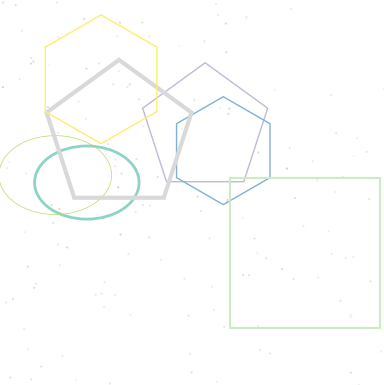[{"shape": "oval", "thickness": 2, "radius": 0.68, "center": [0.226, 0.526]}, {"shape": "pentagon", "thickness": 1, "radius": 0.85, "center": [0.533, 0.666]}, {"shape": "hexagon", "thickness": 1, "radius": 0.7, "center": [0.58, 0.609]}, {"shape": "oval", "thickness": 0.5, "radius": 0.73, "center": [0.144, 0.545]}, {"shape": "pentagon", "thickness": 3, "radius": 0.99, "center": [0.309, 0.647]}, {"shape": "square", "thickness": 1.5, "radius": 0.97, "center": [0.793, 0.342]}, {"shape": "hexagon", "thickness": 1, "radius": 0.84, "center": [0.263, 0.794]}]